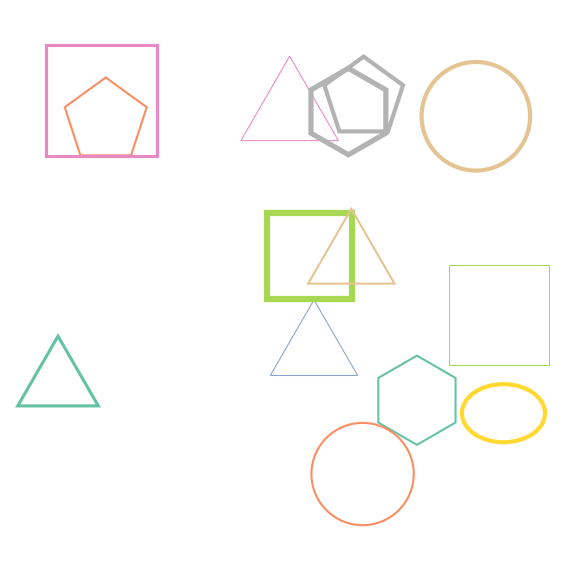[{"shape": "hexagon", "thickness": 1, "radius": 0.39, "center": [0.722, 0.306]}, {"shape": "triangle", "thickness": 1.5, "radius": 0.4, "center": [0.1, 0.337]}, {"shape": "circle", "thickness": 1, "radius": 0.44, "center": [0.628, 0.178]}, {"shape": "pentagon", "thickness": 1, "radius": 0.37, "center": [0.183, 0.79]}, {"shape": "triangle", "thickness": 0.5, "radius": 0.44, "center": [0.544, 0.393]}, {"shape": "square", "thickness": 1.5, "radius": 0.48, "center": [0.175, 0.825]}, {"shape": "triangle", "thickness": 0.5, "radius": 0.49, "center": [0.502, 0.804]}, {"shape": "square", "thickness": 3, "radius": 0.37, "center": [0.536, 0.556]}, {"shape": "square", "thickness": 0.5, "radius": 0.43, "center": [0.865, 0.454]}, {"shape": "oval", "thickness": 2, "radius": 0.36, "center": [0.872, 0.284]}, {"shape": "circle", "thickness": 2, "radius": 0.47, "center": [0.824, 0.798]}, {"shape": "triangle", "thickness": 1, "radius": 0.43, "center": [0.608, 0.551]}, {"shape": "hexagon", "thickness": 2.5, "radius": 0.37, "center": [0.603, 0.806]}, {"shape": "pentagon", "thickness": 2, "radius": 0.36, "center": [0.63, 0.829]}]